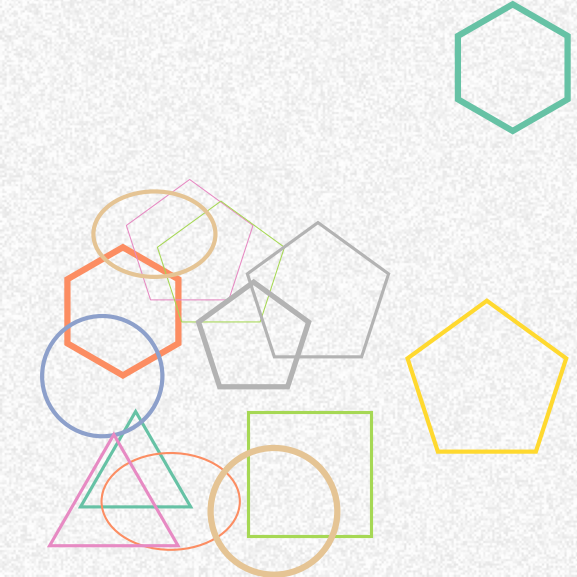[{"shape": "triangle", "thickness": 1.5, "radius": 0.55, "center": [0.235, 0.176]}, {"shape": "hexagon", "thickness": 3, "radius": 0.55, "center": [0.888, 0.882]}, {"shape": "oval", "thickness": 1, "radius": 0.6, "center": [0.296, 0.131]}, {"shape": "hexagon", "thickness": 3, "radius": 0.55, "center": [0.213, 0.46]}, {"shape": "circle", "thickness": 2, "radius": 0.52, "center": [0.177, 0.348]}, {"shape": "pentagon", "thickness": 0.5, "radius": 0.58, "center": [0.328, 0.573]}, {"shape": "triangle", "thickness": 1.5, "radius": 0.64, "center": [0.197, 0.118]}, {"shape": "pentagon", "thickness": 0.5, "radius": 0.58, "center": [0.383, 0.535]}, {"shape": "square", "thickness": 1.5, "radius": 0.53, "center": [0.536, 0.178]}, {"shape": "pentagon", "thickness": 2, "radius": 0.72, "center": [0.843, 0.334]}, {"shape": "oval", "thickness": 2, "radius": 0.53, "center": [0.267, 0.594]}, {"shape": "circle", "thickness": 3, "radius": 0.55, "center": [0.474, 0.114]}, {"shape": "pentagon", "thickness": 2.5, "radius": 0.5, "center": [0.439, 0.41]}, {"shape": "pentagon", "thickness": 1.5, "radius": 0.64, "center": [0.551, 0.485]}]